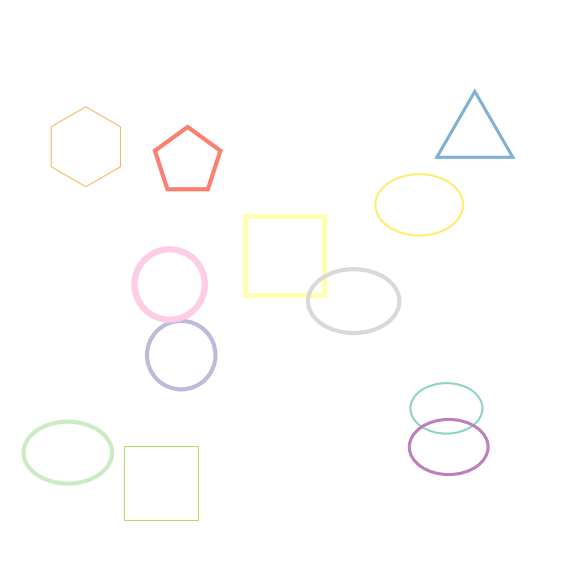[{"shape": "oval", "thickness": 1, "radius": 0.31, "center": [0.773, 0.292]}, {"shape": "square", "thickness": 2.5, "radius": 0.34, "center": [0.492, 0.557]}, {"shape": "circle", "thickness": 2, "radius": 0.3, "center": [0.314, 0.384]}, {"shape": "pentagon", "thickness": 2, "radius": 0.3, "center": [0.325, 0.72]}, {"shape": "triangle", "thickness": 1.5, "radius": 0.38, "center": [0.822, 0.765]}, {"shape": "hexagon", "thickness": 0.5, "radius": 0.35, "center": [0.149, 0.745]}, {"shape": "square", "thickness": 0.5, "radius": 0.32, "center": [0.279, 0.163]}, {"shape": "circle", "thickness": 3, "radius": 0.3, "center": [0.294, 0.507]}, {"shape": "oval", "thickness": 2, "radius": 0.4, "center": [0.612, 0.478]}, {"shape": "oval", "thickness": 1.5, "radius": 0.34, "center": [0.777, 0.225]}, {"shape": "oval", "thickness": 2, "radius": 0.38, "center": [0.117, 0.215]}, {"shape": "oval", "thickness": 1, "radius": 0.38, "center": [0.726, 0.644]}]